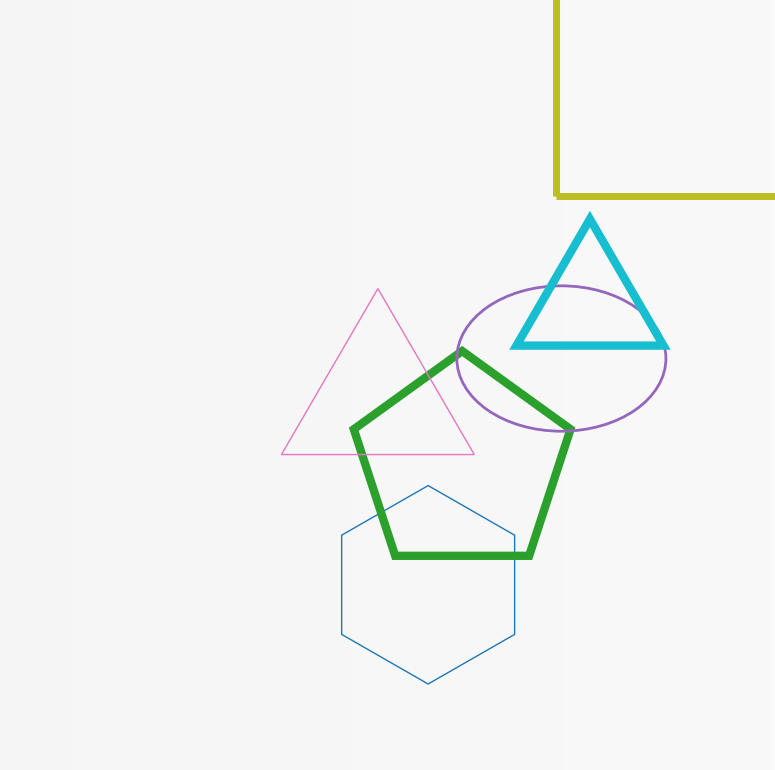[{"shape": "hexagon", "thickness": 0.5, "radius": 0.64, "center": [0.552, 0.241]}, {"shape": "pentagon", "thickness": 3, "radius": 0.74, "center": [0.596, 0.397]}, {"shape": "oval", "thickness": 1, "radius": 0.67, "center": [0.724, 0.534]}, {"shape": "triangle", "thickness": 0.5, "radius": 0.72, "center": [0.488, 0.482]}, {"shape": "square", "thickness": 2.5, "radius": 0.71, "center": [0.859, 0.888]}, {"shape": "triangle", "thickness": 3, "radius": 0.55, "center": [0.761, 0.606]}]